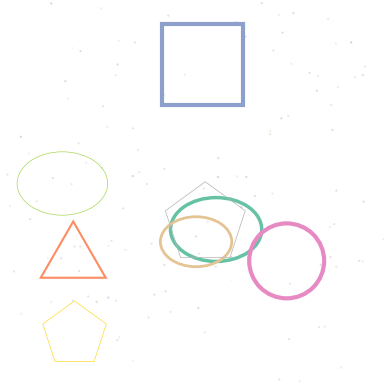[{"shape": "oval", "thickness": 2.5, "radius": 0.59, "center": [0.561, 0.404]}, {"shape": "triangle", "thickness": 1.5, "radius": 0.49, "center": [0.19, 0.327]}, {"shape": "square", "thickness": 3, "radius": 0.53, "center": [0.527, 0.833]}, {"shape": "circle", "thickness": 3, "radius": 0.49, "center": [0.745, 0.322]}, {"shape": "oval", "thickness": 0.5, "radius": 0.59, "center": [0.162, 0.523]}, {"shape": "pentagon", "thickness": 0.5, "radius": 0.43, "center": [0.194, 0.132]}, {"shape": "oval", "thickness": 2, "radius": 0.46, "center": [0.509, 0.372]}, {"shape": "pentagon", "thickness": 0.5, "radius": 0.54, "center": [0.533, 0.419]}]